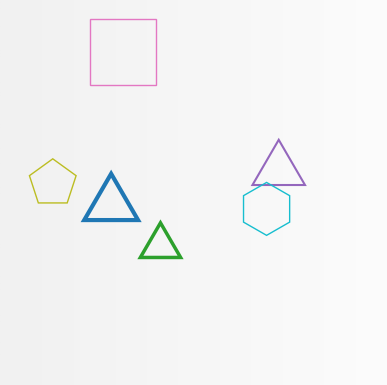[{"shape": "triangle", "thickness": 3, "radius": 0.4, "center": [0.287, 0.468]}, {"shape": "triangle", "thickness": 2.5, "radius": 0.3, "center": [0.414, 0.361]}, {"shape": "triangle", "thickness": 1.5, "radius": 0.39, "center": [0.719, 0.559]}, {"shape": "square", "thickness": 1, "radius": 0.43, "center": [0.317, 0.865]}, {"shape": "pentagon", "thickness": 1, "radius": 0.32, "center": [0.136, 0.524]}, {"shape": "hexagon", "thickness": 1, "radius": 0.34, "center": [0.688, 0.457]}]